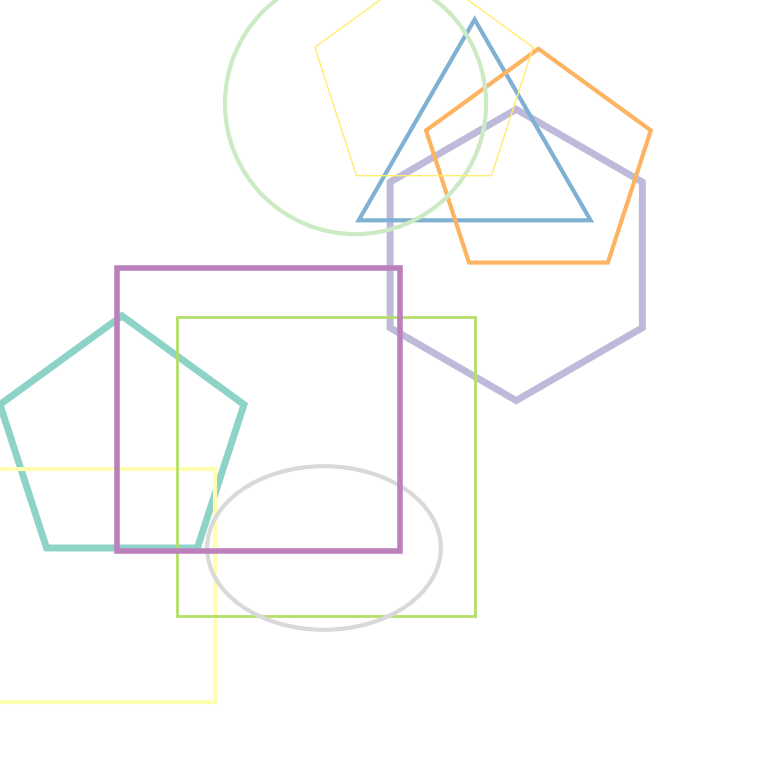[{"shape": "pentagon", "thickness": 2.5, "radius": 0.83, "center": [0.158, 0.423]}, {"shape": "square", "thickness": 1.5, "radius": 0.76, "center": [0.128, 0.239]}, {"shape": "hexagon", "thickness": 2.5, "radius": 0.95, "center": [0.67, 0.669]}, {"shape": "triangle", "thickness": 1.5, "radius": 0.87, "center": [0.616, 0.801]}, {"shape": "pentagon", "thickness": 1.5, "radius": 0.77, "center": [0.699, 0.783]}, {"shape": "square", "thickness": 1, "radius": 0.97, "center": [0.423, 0.394]}, {"shape": "oval", "thickness": 1.5, "radius": 0.76, "center": [0.421, 0.288]}, {"shape": "square", "thickness": 2, "radius": 0.92, "center": [0.336, 0.468]}, {"shape": "circle", "thickness": 1.5, "radius": 0.85, "center": [0.462, 0.866]}, {"shape": "pentagon", "thickness": 0.5, "radius": 0.75, "center": [0.551, 0.892]}]